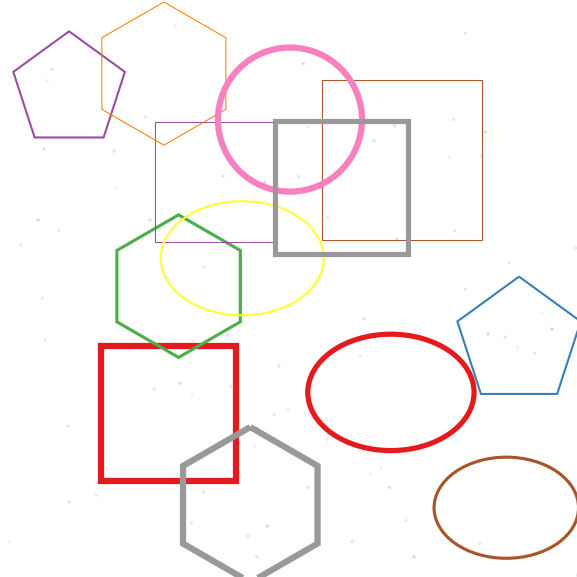[{"shape": "square", "thickness": 3, "radius": 0.58, "center": [0.292, 0.283]}, {"shape": "oval", "thickness": 2.5, "radius": 0.72, "center": [0.677, 0.32]}, {"shape": "pentagon", "thickness": 1, "radius": 0.56, "center": [0.899, 0.408]}, {"shape": "hexagon", "thickness": 1.5, "radius": 0.62, "center": [0.309, 0.504]}, {"shape": "square", "thickness": 0.5, "radius": 0.52, "center": [0.372, 0.684]}, {"shape": "pentagon", "thickness": 1, "radius": 0.51, "center": [0.12, 0.843]}, {"shape": "hexagon", "thickness": 0.5, "radius": 0.62, "center": [0.284, 0.872]}, {"shape": "oval", "thickness": 1, "radius": 0.71, "center": [0.419, 0.552]}, {"shape": "square", "thickness": 0.5, "radius": 0.69, "center": [0.696, 0.722]}, {"shape": "oval", "thickness": 1.5, "radius": 0.63, "center": [0.877, 0.12]}, {"shape": "circle", "thickness": 3, "radius": 0.62, "center": [0.502, 0.792]}, {"shape": "hexagon", "thickness": 3, "radius": 0.67, "center": [0.433, 0.125]}, {"shape": "square", "thickness": 2.5, "radius": 0.58, "center": [0.592, 0.674]}]